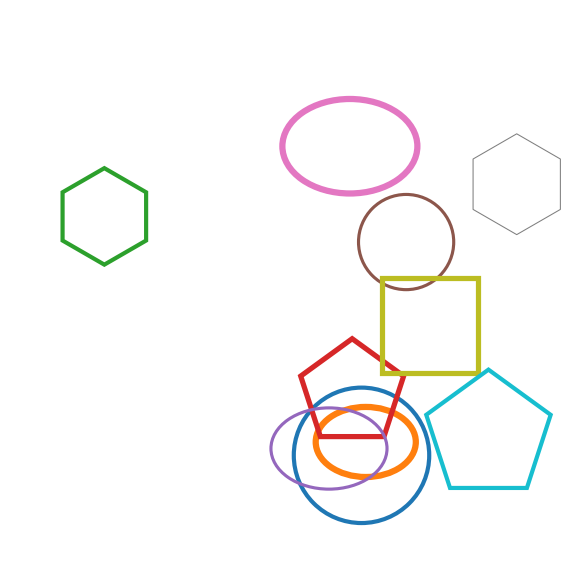[{"shape": "circle", "thickness": 2, "radius": 0.59, "center": [0.626, 0.211]}, {"shape": "oval", "thickness": 3, "radius": 0.43, "center": [0.633, 0.234]}, {"shape": "hexagon", "thickness": 2, "radius": 0.42, "center": [0.181, 0.624]}, {"shape": "pentagon", "thickness": 2.5, "radius": 0.47, "center": [0.61, 0.319]}, {"shape": "oval", "thickness": 1.5, "radius": 0.5, "center": [0.57, 0.222]}, {"shape": "circle", "thickness": 1.5, "radius": 0.41, "center": [0.703, 0.58]}, {"shape": "oval", "thickness": 3, "radius": 0.58, "center": [0.606, 0.746]}, {"shape": "hexagon", "thickness": 0.5, "radius": 0.44, "center": [0.895, 0.68]}, {"shape": "square", "thickness": 2.5, "radius": 0.41, "center": [0.745, 0.436]}, {"shape": "pentagon", "thickness": 2, "radius": 0.57, "center": [0.846, 0.246]}]